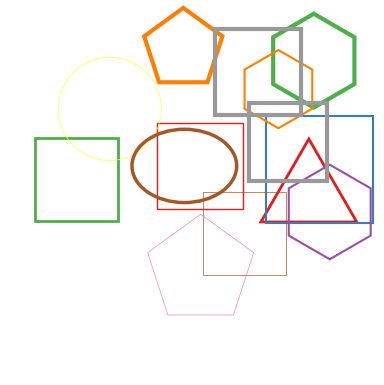[{"shape": "square", "thickness": 1, "radius": 0.56, "center": [0.52, 0.569]}, {"shape": "triangle", "thickness": 2, "radius": 0.72, "center": [0.802, 0.495]}, {"shape": "square", "thickness": 1.5, "radius": 0.7, "center": [0.83, 0.56]}, {"shape": "hexagon", "thickness": 3, "radius": 0.61, "center": [0.815, 0.842]}, {"shape": "square", "thickness": 2, "radius": 0.54, "center": [0.198, 0.534]}, {"shape": "hexagon", "thickness": 1.5, "radius": 0.61, "center": [0.856, 0.449]}, {"shape": "hexagon", "thickness": 1.5, "radius": 0.51, "center": [0.723, 0.768]}, {"shape": "pentagon", "thickness": 3, "radius": 0.53, "center": [0.476, 0.873]}, {"shape": "circle", "thickness": 0.5, "radius": 0.67, "center": [0.285, 0.717]}, {"shape": "square", "thickness": 0.5, "radius": 0.54, "center": [0.636, 0.393]}, {"shape": "oval", "thickness": 2.5, "radius": 0.68, "center": [0.479, 0.569]}, {"shape": "pentagon", "thickness": 0.5, "radius": 0.72, "center": [0.521, 0.299]}, {"shape": "square", "thickness": 3, "radius": 0.51, "center": [0.748, 0.631]}, {"shape": "square", "thickness": 3, "radius": 0.56, "center": [0.671, 0.813]}]